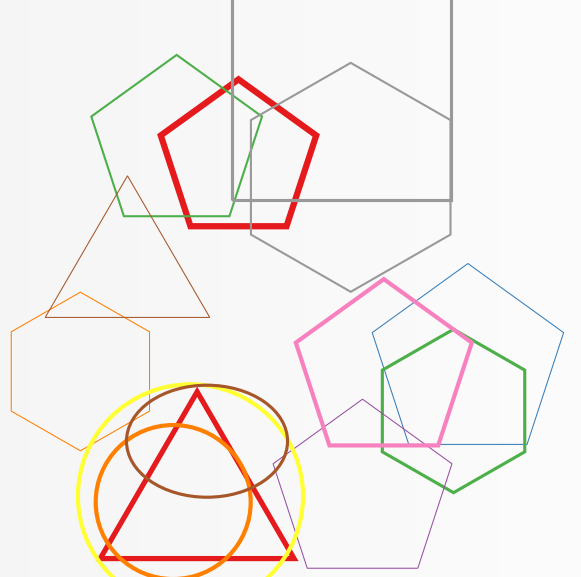[{"shape": "triangle", "thickness": 2.5, "radius": 0.96, "center": [0.339, 0.128]}, {"shape": "pentagon", "thickness": 3, "radius": 0.7, "center": [0.41, 0.721]}, {"shape": "pentagon", "thickness": 0.5, "radius": 0.87, "center": [0.805, 0.37]}, {"shape": "pentagon", "thickness": 1, "radius": 0.77, "center": [0.304, 0.75]}, {"shape": "hexagon", "thickness": 1.5, "radius": 0.71, "center": [0.78, 0.287]}, {"shape": "pentagon", "thickness": 0.5, "radius": 0.81, "center": [0.624, 0.146]}, {"shape": "circle", "thickness": 2, "radius": 0.67, "center": [0.298, 0.13]}, {"shape": "hexagon", "thickness": 0.5, "radius": 0.69, "center": [0.138, 0.356]}, {"shape": "circle", "thickness": 2, "radius": 0.97, "center": [0.328, 0.14]}, {"shape": "oval", "thickness": 1.5, "radius": 0.69, "center": [0.356, 0.235]}, {"shape": "triangle", "thickness": 0.5, "radius": 0.82, "center": [0.219, 0.531]}, {"shape": "pentagon", "thickness": 2, "radius": 0.8, "center": [0.66, 0.357]}, {"shape": "hexagon", "thickness": 1, "radius": 0.99, "center": [0.603, 0.692]}, {"shape": "square", "thickness": 1.5, "radius": 0.94, "center": [0.587, 0.842]}]